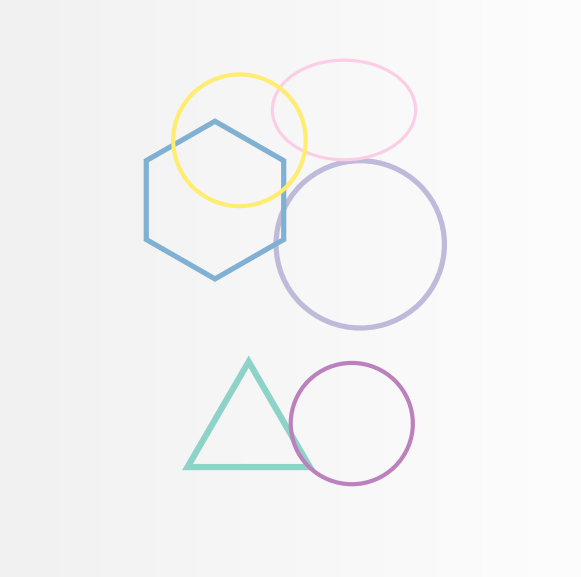[{"shape": "triangle", "thickness": 3, "radius": 0.61, "center": [0.428, 0.251]}, {"shape": "circle", "thickness": 2.5, "radius": 0.72, "center": [0.62, 0.576]}, {"shape": "hexagon", "thickness": 2.5, "radius": 0.68, "center": [0.37, 0.653]}, {"shape": "oval", "thickness": 1.5, "radius": 0.62, "center": [0.592, 0.809]}, {"shape": "circle", "thickness": 2, "radius": 0.53, "center": [0.605, 0.266]}, {"shape": "circle", "thickness": 2, "radius": 0.57, "center": [0.412, 0.756]}]